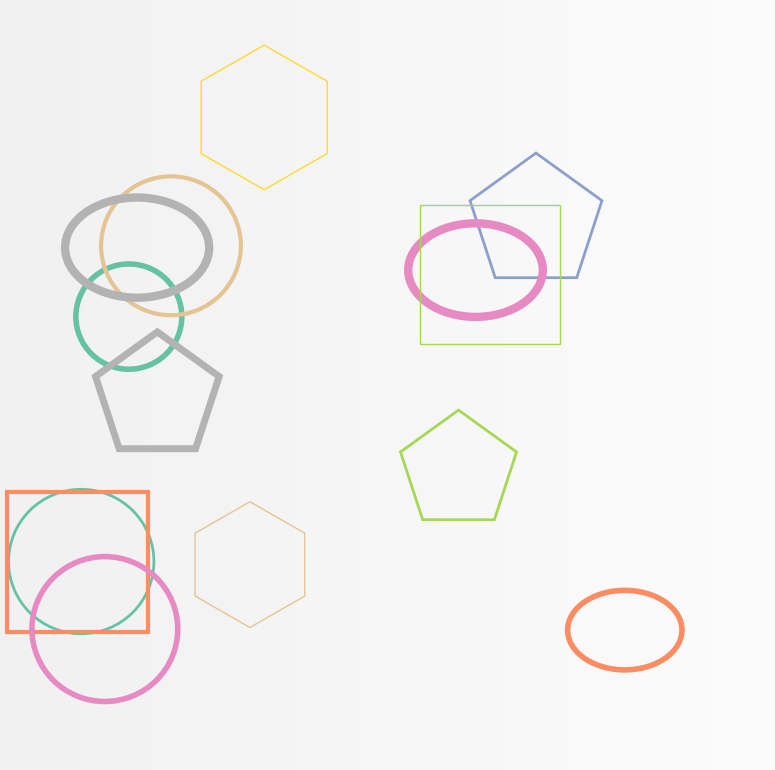[{"shape": "circle", "thickness": 1, "radius": 0.47, "center": [0.105, 0.271]}, {"shape": "circle", "thickness": 2, "radius": 0.34, "center": [0.166, 0.589]}, {"shape": "square", "thickness": 1.5, "radius": 0.45, "center": [0.1, 0.27]}, {"shape": "oval", "thickness": 2, "radius": 0.37, "center": [0.806, 0.182]}, {"shape": "pentagon", "thickness": 1, "radius": 0.45, "center": [0.692, 0.712]}, {"shape": "circle", "thickness": 2, "radius": 0.47, "center": [0.135, 0.183]}, {"shape": "oval", "thickness": 3, "radius": 0.43, "center": [0.614, 0.649]}, {"shape": "pentagon", "thickness": 1, "radius": 0.39, "center": [0.592, 0.389]}, {"shape": "square", "thickness": 0.5, "radius": 0.45, "center": [0.633, 0.643]}, {"shape": "hexagon", "thickness": 0.5, "radius": 0.47, "center": [0.341, 0.848]}, {"shape": "circle", "thickness": 1.5, "radius": 0.45, "center": [0.221, 0.681]}, {"shape": "hexagon", "thickness": 0.5, "radius": 0.41, "center": [0.322, 0.267]}, {"shape": "oval", "thickness": 3, "radius": 0.46, "center": [0.177, 0.678]}, {"shape": "pentagon", "thickness": 2.5, "radius": 0.42, "center": [0.203, 0.485]}]